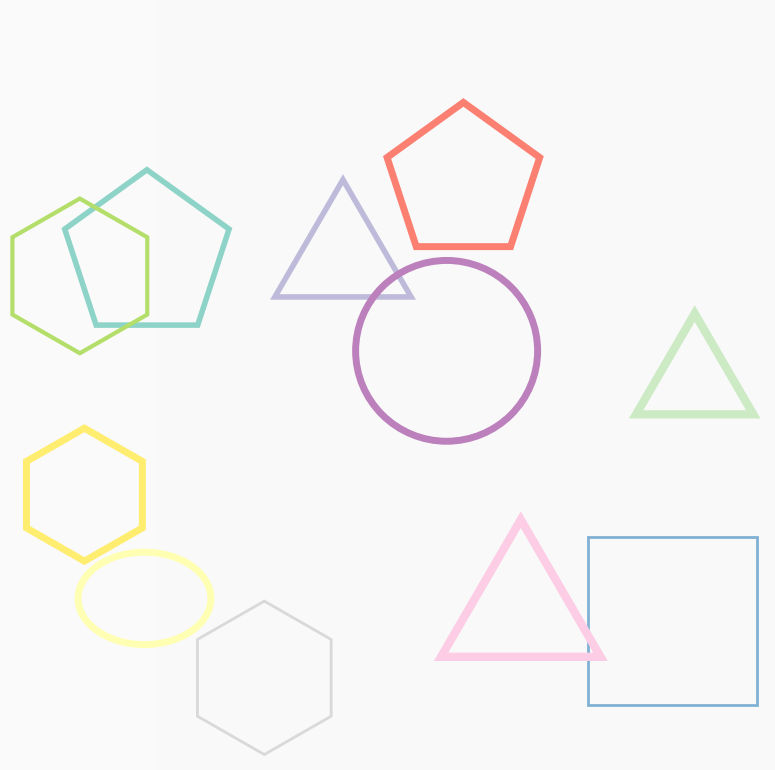[{"shape": "pentagon", "thickness": 2, "radius": 0.56, "center": [0.19, 0.668]}, {"shape": "oval", "thickness": 2.5, "radius": 0.43, "center": [0.186, 0.223]}, {"shape": "triangle", "thickness": 2, "radius": 0.51, "center": [0.443, 0.665]}, {"shape": "pentagon", "thickness": 2.5, "radius": 0.52, "center": [0.598, 0.763]}, {"shape": "square", "thickness": 1, "radius": 0.54, "center": [0.868, 0.194]}, {"shape": "hexagon", "thickness": 1.5, "radius": 0.5, "center": [0.103, 0.642]}, {"shape": "triangle", "thickness": 3, "radius": 0.59, "center": [0.672, 0.206]}, {"shape": "hexagon", "thickness": 1, "radius": 0.5, "center": [0.341, 0.12]}, {"shape": "circle", "thickness": 2.5, "radius": 0.59, "center": [0.576, 0.544]}, {"shape": "triangle", "thickness": 3, "radius": 0.44, "center": [0.896, 0.506]}, {"shape": "hexagon", "thickness": 2.5, "radius": 0.43, "center": [0.109, 0.358]}]